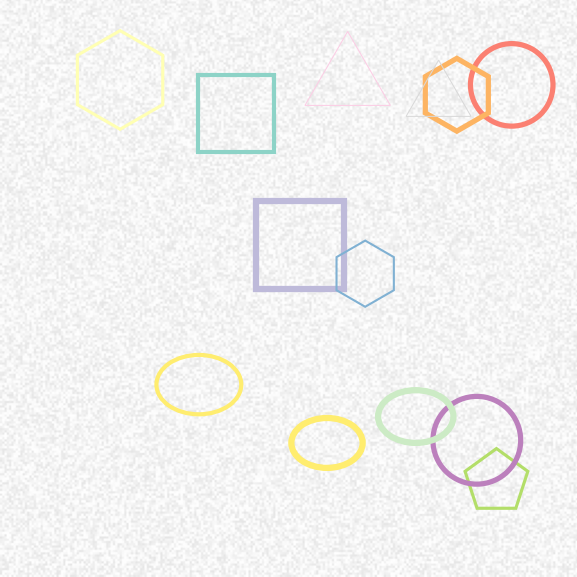[{"shape": "square", "thickness": 2, "radius": 0.33, "center": [0.409, 0.803]}, {"shape": "hexagon", "thickness": 1.5, "radius": 0.43, "center": [0.208, 0.861]}, {"shape": "square", "thickness": 3, "radius": 0.38, "center": [0.519, 0.574]}, {"shape": "circle", "thickness": 2.5, "radius": 0.36, "center": [0.886, 0.852]}, {"shape": "hexagon", "thickness": 1, "radius": 0.29, "center": [0.632, 0.525]}, {"shape": "hexagon", "thickness": 2.5, "radius": 0.32, "center": [0.791, 0.835]}, {"shape": "pentagon", "thickness": 1.5, "radius": 0.29, "center": [0.86, 0.165]}, {"shape": "triangle", "thickness": 0.5, "radius": 0.43, "center": [0.602, 0.859]}, {"shape": "triangle", "thickness": 0.5, "radius": 0.32, "center": [0.759, 0.83]}, {"shape": "circle", "thickness": 2.5, "radius": 0.38, "center": [0.826, 0.237]}, {"shape": "oval", "thickness": 3, "radius": 0.33, "center": [0.72, 0.278]}, {"shape": "oval", "thickness": 2, "radius": 0.37, "center": [0.344, 0.333]}, {"shape": "oval", "thickness": 3, "radius": 0.31, "center": [0.566, 0.232]}]